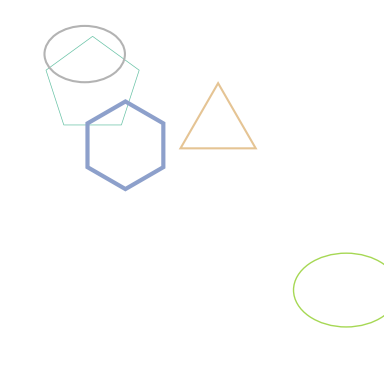[{"shape": "pentagon", "thickness": 0.5, "radius": 0.64, "center": [0.24, 0.778]}, {"shape": "hexagon", "thickness": 3, "radius": 0.57, "center": [0.326, 0.623]}, {"shape": "oval", "thickness": 1, "radius": 0.68, "center": [0.899, 0.247]}, {"shape": "triangle", "thickness": 1.5, "radius": 0.56, "center": [0.567, 0.671]}, {"shape": "oval", "thickness": 1.5, "radius": 0.52, "center": [0.22, 0.86]}]